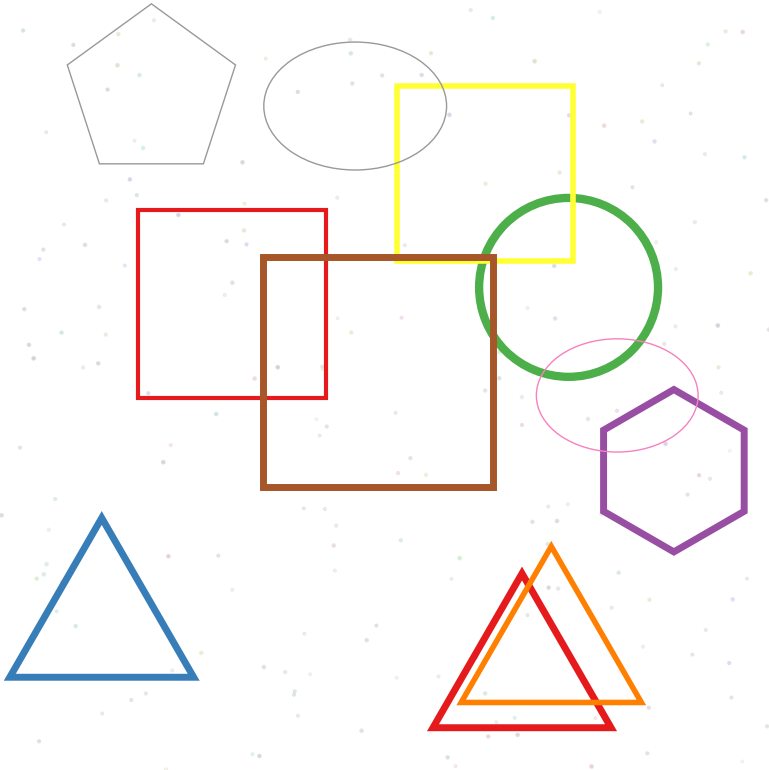[{"shape": "triangle", "thickness": 2.5, "radius": 0.67, "center": [0.678, 0.122]}, {"shape": "square", "thickness": 1.5, "radius": 0.61, "center": [0.301, 0.605]}, {"shape": "triangle", "thickness": 2.5, "radius": 0.69, "center": [0.132, 0.189]}, {"shape": "circle", "thickness": 3, "radius": 0.58, "center": [0.738, 0.627]}, {"shape": "hexagon", "thickness": 2.5, "radius": 0.53, "center": [0.875, 0.389]}, {"shape": "triangle", "thickness": 2, "radius": 0.68, "center": [0.716, 0.155]}, {"shape": "square", "thickness": 2, "radius": 0.57, "center": [0.63, 0.775]}, {"shape": "square", "thickness": 2.5, "radius": 0.75, "center": [0.491, 0.517]}, {"shape": "oval", "thickness": 0.5, "radius": 0.53, "center": [0.802, 0.486]}, {"shape": "oval", "thickness": 0.5, "radius": 0.59, "center": [0.461, 0.862]}, {"shape": "pentagon", "thickness": 0.5, "radius": 0.57, "center": [0.197, 0.88]}]